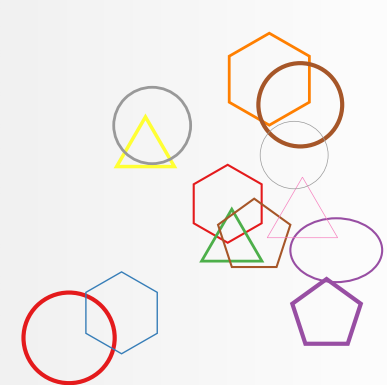[{"shape": "circle", "thickness": 3, "radius": 0.59, "center": [0.178, 0.122]}, {"shape": "hexagon", "thickness": 1.5, "radius": 0.51, "center": [0.588, 0.471]}, {"shape": "hexagon", "thickness": 1, "radius": 0.53, "center": [0.314, 0.187]}, {"shape": "triangle", "thickness": 2, "radius": 0.45, "center": [0.598, 0.367]}, {"shape": "pentagon", "thickness": 3, "radius": 0.46, "center": [0.843, 0.182]}, {"shape": "oval", "thickness": 1.5, "radius": 0.59, "center": [0.868, 0.35]}, {"shape": "hexagon", "thickness": 2, "radius": 0.6, "center": [0.695, 0.794]}, {"shape": "triangle", "thickness": 2.5, "radius": 0.43, "center": [0.375, 0.61]}, {"shape": "circle", "thickness": 3, "radius": 0.54, "center": [0.775, 0.728]}, {"shape": "pentagon", "thickness": 1.5, "radius": 0.49, "center": [0.656, 0.386]}, {"shape": "triangle", "thickness": 0.5, "radius": 0.52, "center": [0.781, 0.435]}, {"shape": "circle", "thickness": 2, "radius": 0.5, "center": [0.393, 0.674]}, {"shape": "circle", "thickness": 0.5, "radius": 0.44, "center": [0.759, 0.597]}]